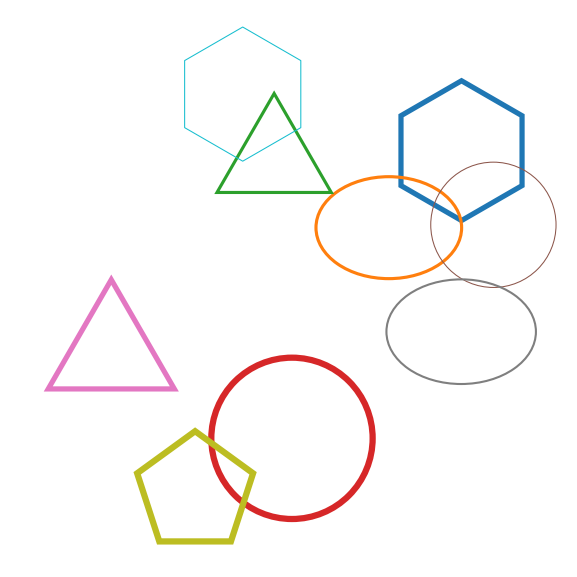[{"shape": "hexagon", "thickness": 2.5, "radius": 0.61, "center": [0.799, 0.738]}, {"shape": "oval", "thickness": 1.5, "radius": 0.63, "center": [0.673, 0.605]}, {"shape": "triangle", "thickness": 1.5, "radius": 0.57, "center": [0.475, 0.723]}, {"shape": "circle", "thickness": 3, "radius": 0.7, "center": [0.506, 0.24]}, {"shape": "circle", "thickness": 0.5, "radius": 0.54, "center": [0.854, 0.61]}, {"shape": "triangle", "thickness": 2.5, "radius": 0.63, "center": [0.193, 0.389]}, {"shape": "oval", "thickness": 1, "radius": 0.65, "center": [0.799, 0.425]}, {"shape": "pentagon", "thickness": 3, "radius": 0.53, "center": [0.338, 0.147]}, {"shape": "hexagon", "thickness": 0.5, "radius": 0.58, "center": [0.42, 0.836]}]